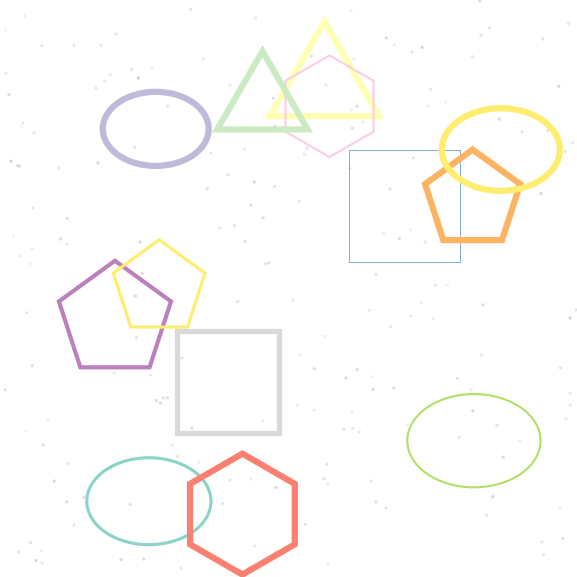[{"shape": "oval", "thickness": 1.5, "radius": 0.54, "center": [0.258, 0.131]}, {"shape": "triangle", "thickness": 3, "radius": 0.55, "center": [0.562, 0.852]}, {"shape": "oval", "thickness": 3, "radius": 0.46, "center": [0.27, 0.776]}, {"shape": "hexagon", "thickness": 3, "radius": 0.52, "center": [0.42, 0.109]}, {"shape": "square", "thickness": 0.5, "radius": 0.48, "center": [0.7, 0.643]}, {"shape": "pentagon", "thickness": 3, "radius": 0.43, "center": [0.818, 0.654]}, {"shape": "oval", "thickness": 1, "radius": 0.58, "center": [0.821, 0.236]}, {"shape": "hexagon", "thickness": 1, "radius": 0.44, "center": [0.571, 0.815]}, {"shape": "square", "thickness": 2.5, "radius": 0.44, "center": [0.395, 0.338]}, {"shape": "pentagon", "thickness": 2, "radius": 0.51, "center": [0.199, 0.446]}, {"shape": "triangle", "thickness": 3, "radius": 0.45, "center": [0.454, 0.82]}, {"shape": "pentagon", "thickness": 1.5, "radius": 0.42, "center": [0.276, 0.5]}, {"shape": "oval", "thickness": 3, "radius": 0.51, "center": [0.867, 0.74]}]